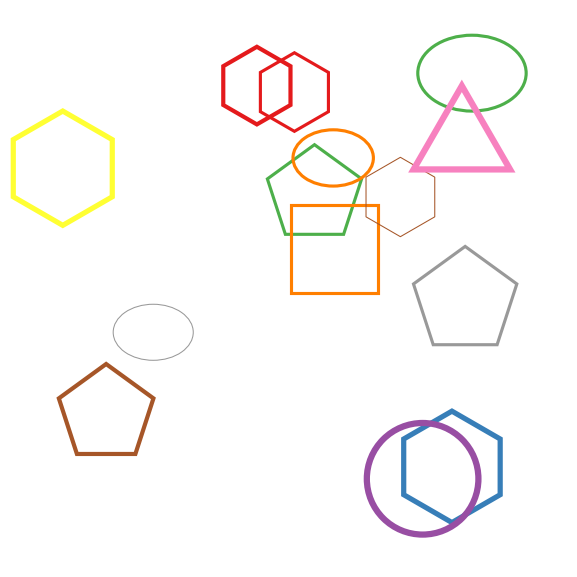[{"shape": "hexagon", "thickness": 1.5, "radius": 0.34, "center": [0.51, 0.84]}, {"shape": "hexagon", "thickness": 2, "radius": 0.34, "center": [0.445, 0.851]}, {"shape": "hexagon", "thickness": 2.5, "radius": 0.48, "center": [0.783, 0.191]}, {"shape": "pentagon", "thickness": 1.5, "radius": 0.43, "center": [0.545, 0.663]}, {"shape": "oval", "thickness": 1.5, "radius": 0.47, "center": [0.817, 0.872]}, {"shape": "circle", "thickness": 3, "radius": 0.48, "center": [0.732, 0.17]}, {"shape": "oval", "thickness": 1.5, "radius": 0.35, "center": [0.577, 0.726]}, {"shape": "square", "thickness": 1.5, "radius": 0.38, "center": [0.58, 0.568]}, {"shape": "hexagon", "thickness": 2.5, "radius": 0.49, "center": [0.109, 0.708]}, {"shape": "hexagon", "thickness": 0.5, "radius": 0.34, "center": [0.693, 0.658]}, {"shape": "pentagon", "thickness": 2, "radius": 0.43, "center": [0.184, 0.283]}, {"shape": "triangle", "thickness": 3, "radius": 0.48, "center": [0.8, 0.754]}, {"shape": "pentagon", "thickness": 1.5, "radius": 0.47, "center": [0.805, 0.478]}, {"shape": "oval", "thickness": 0.5, "radius": 0.35, "center": [0.265, 0.424]}]